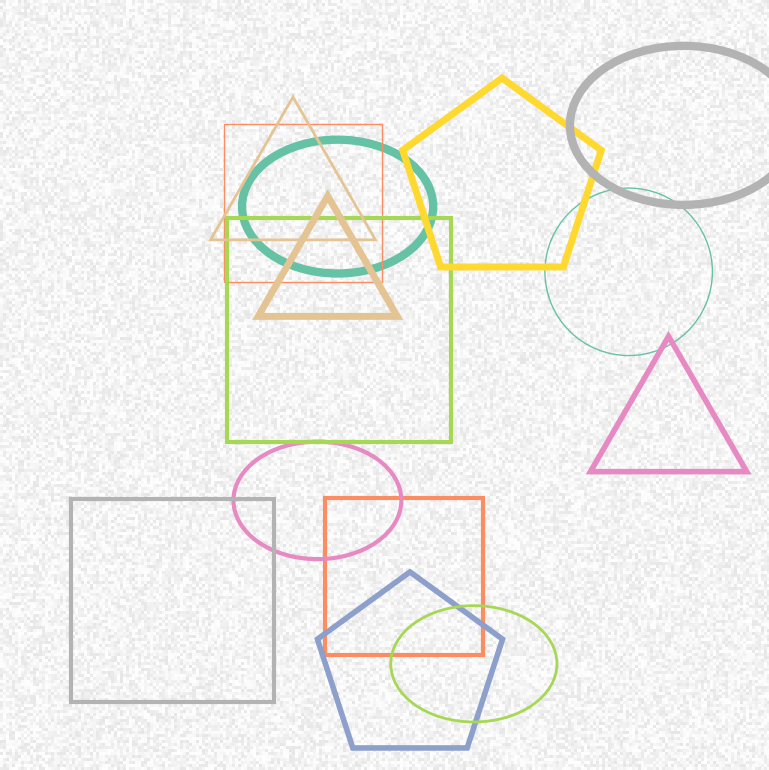[{"shape": "oval", "thickness": 3, "radius": 0.62, "center": [0.438, 0.732]}, {"shape": "circle", "thickness": 0.5, "radius": 0.54, "center": [0.816, 0.647]}, {"shape": "square", "thickness": 1.5, "radius": 0.51, "center": [0.525, 0.251]}, {"shape": "square", "thickness": 0.5, "radius": 0.51, "center": [0.394, 0.736]}, {"shape": "pentagon", "thickness": 2, "radius": 0.63, "center": [0.532, 0.131]}, {"shape": "oval", "thickness": 1.5, "radius": 0.55, "center": [0.412, 0.35]}, {"shape": "triangle", "thickness": 2, "radius": 0.59, "center": [0.868, 0.446]}, {"shape": "oval", "thickness": 1, "radius": 0.54, "center": [0.615, 0.138]}, {"shape": "square", "thickness": 1.5, "radius": 0.73, "center": [0.44, 0.571]}, {"shape": "pentagon", "thickness": 2.5, "radius": 0.68, "center": [0.652, 0.763]}, {"shape": "triangle", "thickness": 2.5, "radius": 0.52, "center": [0.426, 0.641]}, {"shape": "triangle", "thickness": 1, "radius": 0.62, "center": [0.38, 0.75]}, {"shape": "square", "thickness": 1.5, "radius": 0.66, "center": [0.224, 0.22]}, {"shape": "oval", "thickness": 3, "radius": 0.74, "center": [0.888, 0.837]}]